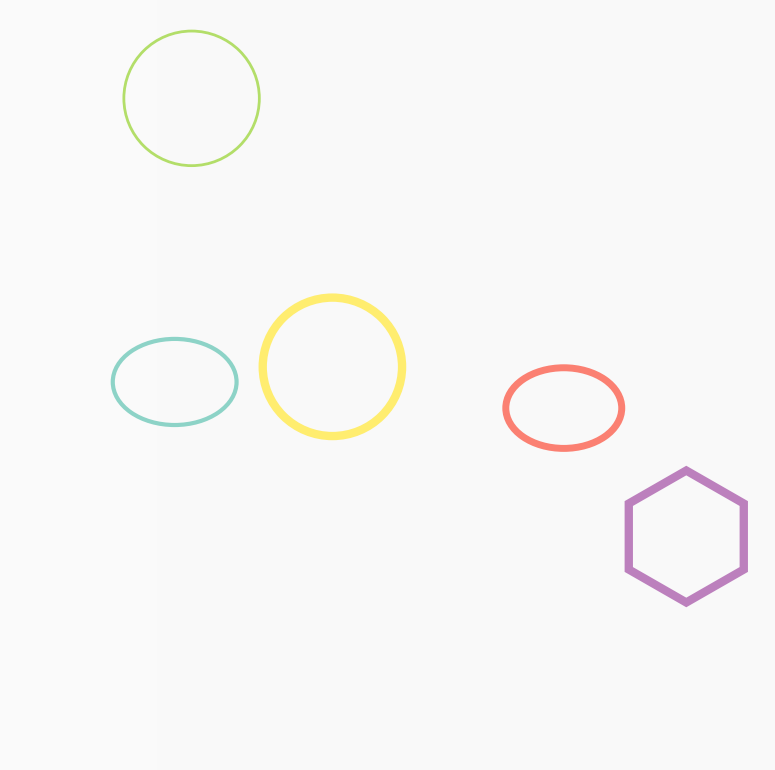[{"shape": "oval", "thickness": 1.5, "radius": 0.4, "center": [0.225, 0.504]}, {"shape": "oval", "thickness": 2.5, "radius": 0.37, "center": [0.727, 0.47]}, {"shape": "circle", "thickness": 1, "radius": 0.44, "center": [0.247, 0.872]}, {"shape": "hexagon", "thickness": 3, "radius": 0.43, "center": [0.886, 0.303]}, {"shape": "circle", "thickness": 3, "radius": 0.45, "center": [0.429, 0.524]}]